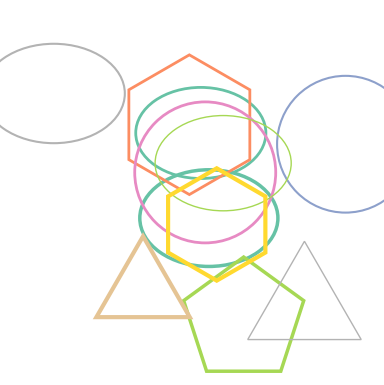[{"shape": "oval", "thickness": 2.5, "radius": 0.9, "center": [0.542, 0.433]}, {"shape": "oval", "thickness": 2, "radius": 0.85, "center": [0.522, 0.655]}, {"shape": "hexagon", "thickness": 2, "radius": 0.91, "center": [0.492, 0.676]}, {"shape": "circle", "thickness": 1.5, "radius": 0.89, "center": [0.897, 0.625]}, {"shape": "circle", "thickness": 2, "radius": 0.92, "center": [0.533, 0.552]}, {"shape": "pentagon", "thickness": 2.5, "radius": 0.82, "center": [0.633, 0.168]}, {"shape": "oval", "thickness": 1, "radius": 0.88, "center": [0.58, 0.576]}, {"shape": "hexagon", "thickness": 3, "radius": 0.73, "center": [0.563, 0.417]}, {"shape": "triangle", "thickness": 3, "radius": 0.7, "center": [0.372, 0.246]}, {"shape": "oval", "thickness": 1.5, "radius": 0.92, "center": [0.14, 0.757]}, {"shape": "triangle", "thickness": 1, "radius": 0.85, "center": [0.791, 0.203]}]